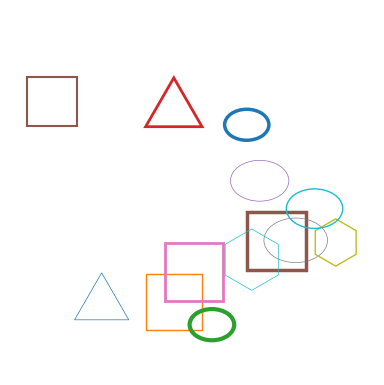[{"shape": "triangle", "thickness": 0.5, "radius": 0.41, "center": [0.264, 0.21]}, {"shape": "oval", "thickness": 2.5, "radius": 0.29, "center": [0.641, 0.676]}, {"shape": "square", "thickness": 1, "radius": 0.36, "center": [0.452, 0.216]}, {"shape": "oval", "thickness": 3, "radius": 0.29, "center": [0.55, 0.157]}, {"shape": "triangle", "thickness": 2, "radius": 0.42, "center": [0.451, 0.713]}, {"shape": "oval", "thickness": 0.5, "radius": 0.38, "center": [0.674, 0.531]}, {"shape": "square", "thickness": 2.5, "radius": 0.38, "center": [0.719, 0.374]}, {"shape": "square", "thickness": 1.5, "radius": 0.32, "center": [0.135, 0.737]}, {"shape": "square", "thickness": 2, "radius": 0.38, "center": [0.505, 0.294]}, {"shape": "oval", "thickness": 0.5, "radius": 0.41, "center": [0.768, 0.376]}, {"shape": "hexagon", "thickness": 1, "radius": 0.31, "center": [0.872, 0.37]}, {"shape": "hexagon", "thickness": 0.5, "radius": 0.4, "center": [0.654, 0.326]}, {"shape": "oval", "thickness": 1, "radius": 0.37, "center": [0.817, 0.458]}]